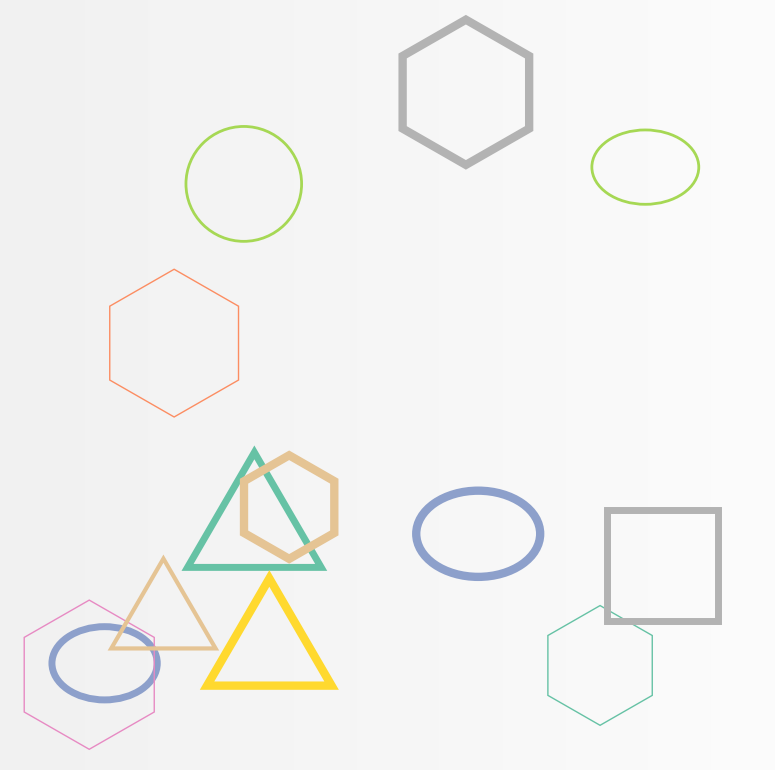[{"shape": "triangle", "thickness": 2.5, "radius": 0.5, "center": [0.328, 0.313]}, {"shape": "hexagon", "thickness": 0.5, "radius": 0.39, "center": [0.774, 0.136]}, {"shape": "hexagon", "thickness": 0.5, "radius": 0.48, "center": [0.225, 0.554]}, {"shape": "oval", "thickness": 3, "radius": 0.4, "center": [0.617, 0.307]}, {"shape": "oval", "thickness": 2.5, "radius": 0.34, "center": [0.135, 0.139]}, {"shape": "hexagon", "thickness": 0.5, "radius": 0.48, "center": [0.115, 0.124]}, {"shape": "oval", "thickness": 1, "radius": 0.34, "center": [0.833, 0.783]}, {"shape": "circle", "thickness": 1, "radius": 0.37, "center": [0.315, 0.761]}, {"shape": "triangle", "thickness": 3, "radius": 0.46, "center": [0.348, 0.156]}, {"shape": "hexagon", "thickness": 3, "radius": 0.34, "center": [0.373, 0.341]}, {"shape": "triangle", "thickness": 1.5, "radius": 0.39, "center": [0.211, 0.197]}, {"shape": "square", "thickness": 2.5, "radius": 0.36, "center": [0.855, 0.266]}, {"shape": "hexagon", "thickness": 3, "radius": 0.47, "center": [0.601, 0.88]}]